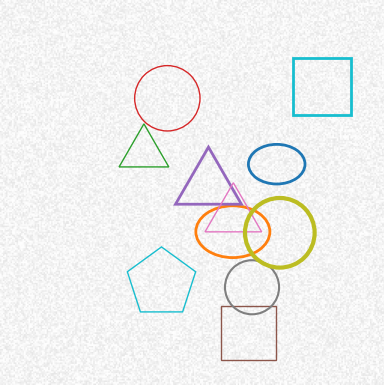[{"shape": "oval", "thickness": 2, "radius": 0.37, "center": [0.719, 0.574]}, {"shape": "oval", "thickness": 2, "radius": 0.48, "center": [0.605, 0.398]}, {"shape": "triangle", "thickness": 1, "radius": 0.37, "center": [0.374, 0.604]}, {"shape": "circle", "thickness": 1, "radius": 0.42, "center": [0.435, 0.745]}, {"shape": "triangle", "thickness": 2, "radius": 0.49, "center": [0.541, 0.519]}, {"shape": "square", "thickness": 1, "radius": 0.35, "center": [0.645, 0.135]}, {"shape": "triangle", "thickness": 1, "radius": 0.42, "center": [0.606, 0.44]}, {"shape": "circle", "thickness": 1.5, "radius": 0.35, "center": [0.655, 0.254]}, {"shape": "circle", "thickness": 3, "radius": 0.45, "center": [0.727, 0.395]}, {"shape": "pentagon", "thickness": 1, "radius": 0.47, "center": [0.419, 0.265]}, {"shape": "square", "thickness": 2, "radius": 0.38, "center": [0.837, 0.775]}]